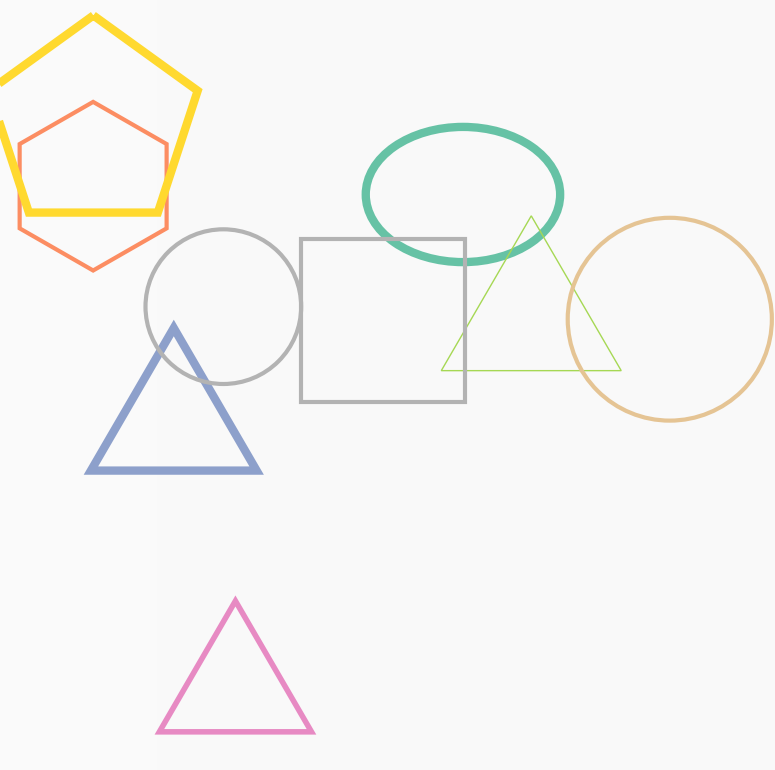[{"shape": "oval", "thickness": 3, "radius": 0.63, "center": [0.597, 0.747]}, {"shape": "hexagon", "thickness": 1.5, "radius": 0.55, "center": [0.12, 0.758]}, {"shape": "triangle", "thickness": 3, "radius": 0.62, "center": [0.224, 0.451]}, {"shape": "triangle", "thickness": 2, "radius": 0.57, "center": [0.304, 0.106]}, {"shape": "triangle", "thickness": 0.5, "radius": 0.67, "center": [0.685, 0.586]}, {"shape": "pentagon", "thickness": 3, "radius": 0.71, "center": [0.12, 0.838]}, {"shape": "circle", "thickness": 1.5, "radius": 0.66, "center": [0.864, 0.585]}, {"shape": "circle", "thickness": 1.5, "radius": 0.5, "center": [0.288, 0.602]}, {"shape": "square", "thickness": 1.5, "radius": 0.53, "center": [0.495, 0.584]}]